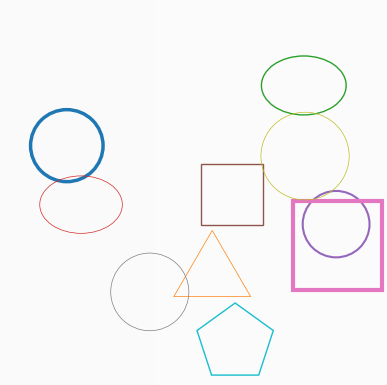[{"shape": "circle", "thickness": 2.5, "radius": 0.47, "center": [0.172, 0.622]}, {"shape": "triangle", "thickness": 0.5, "radius": 0.57, "center": [0.548, 0.287]}, {"shape": "oval", "thickness": 1, "radius": 0.55, "center": [0.784, 0.778]}, {"shape": "oval", "thickness": 0.5, "radius": 0.53, "center": [0.209, 0.469]}, {"shape": "circle", "thickness": 1.5, "radius": 0.43, "center": [0.867, 0.418]}, {"shape": "square", "thickness": 1, "radius": 0.4, "center": [0.599, 0.495]}, {"shape": "square", "thickness": 3, "radius": 0.58, "center": [0.872, 0.362]}, {"shape": "circle", "thickness": 0.5, "radius": 0.5, "center": [0.387, 0.242]}, {"shape": "circle", "thickness": 0.5, "radius": 0.57, "center": [0.787, 0.595]}, {"shape": "pentagon", "thickness": 1, "radius": 0.52, "center": [0.607, 0.109]}]